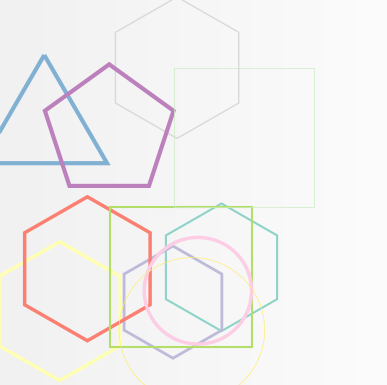[{"shape": "hexagon", "thickness": 1.5, "radius": 0.83, "center": [0.572, 0.306]}, {"shape": "hexagon", "thickness": 2.5, "radius": 0.9, "center": [0.154, 0.192]}, {"shape": "hexagon", "thickness": 2, "radius": 0.73, "center": [0.446, 0.215]}, {"shape": "hexagon", "thickness": 2.5, "radius": 0.93, "center": [0.225, 0.302]}, {"shape": "triangle", "thickness": 3, "radius": 0.94, "center": [0.114, 0.67]}, {"shape": "square", "thickness": 1.5, "radius": 0.91, "center": [0.468, 0.281]}, {"shape": "circle", "thickness": 2.5, "radius": 0.69, "center": [0.511, 0.245]}, {"shape": "hexagon", "thickness": 1, "radius": 0.92, "center": [0.457, 0.824]}, {"shape": "pentagon", "thickness": 3, "radius": 0.87, "center": [0.282, 0.658]}, {"shape": "square", "thickness": 0.5, "radius": 0.9, "center": [0.63, 0.643]}, {"shape": "circle", "thickness": 0.5, "radius": 0.94, "center": [0.495, 0.143]}]